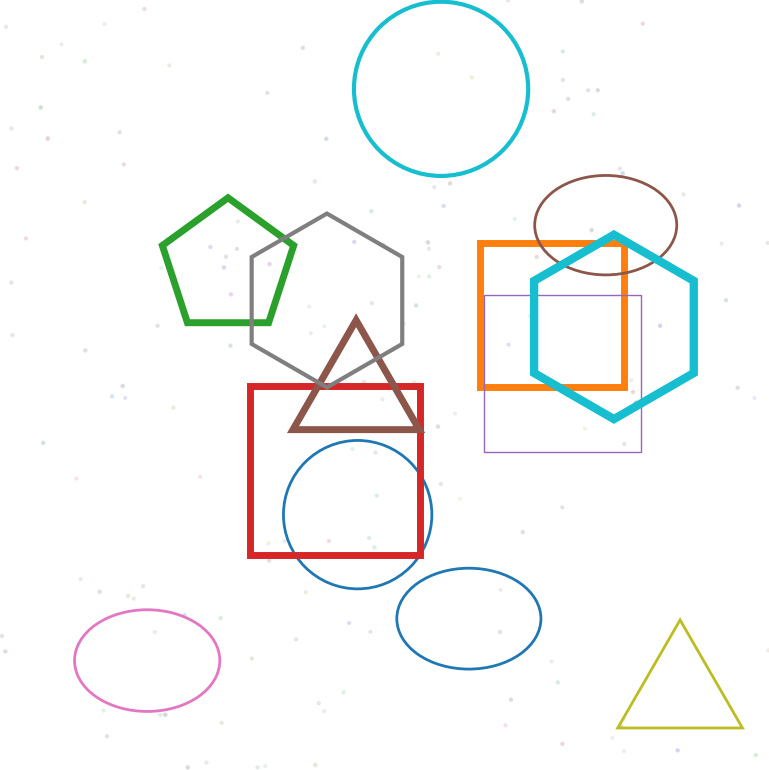[{"shape": "oval", "thickness": 1, "radius": 0.47, "center": [0.609, 0.197]}, {"shape": "circle", "thickness": 1, "radius": 0.48, "center": [0.464, 0.332]}, {"shape": "square", "thickness": 2.5, "radius": 0.47, "center": [0.717, 0.591]}, {"shape": "pentagon", "thickness": 2.5, "radius": 0.45, "center": [0.296, 0.653]}, {"shape": "square", "thickness": 2.5, "radius": 0.55, "center": [0.435, 0.389]}, {"shape": "square", "thickness": 0.5, "radius": 0.51, "center": [0.731, 0.515]}, {"shape": "triangle", "thickness": 2.5, "radius": 0.47, "center": [0.462, 0.489]}, {"shape": "oval", "thickness": 1, "radius": 0.46, "center": [0.787, 0.708]}, {"shape": "oval", "thickness": 1, "radius": 0.47, "center": [0.191, 0.142]}, {"shape": "hexagon", "thickness": 1.5, "radius": 0.56, "center": [0.425, 0.61]}, {"shape": "triangle", "thickness": 1, "radius": 0.47, "center": [0.883, 0.101]}, {"shape": "hexagon", "thickness": 3, "radius": 0.6, "center": [0.797, 0.575]}, {"shape": "circle", "thickness": 1.5, "radius": 0.57, "center": [0.573, 0.885]}]